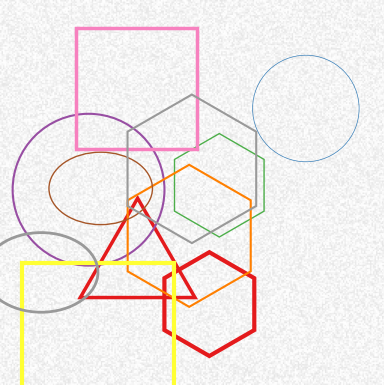[{"shape": "triangle", "thickness": 2.5, "radius": 0.86, "center": [0.357, 0.313]}, {"shape": "hexagon", "thickness": 3, "radius": 0.67, "center": [0.544, 0.21]}, {"shape": "circle", "thickness": 0.5, "radius": 0.69, "center": [0.794, 0.718]}, {"shape": "hexagon", "thickness": 1, "radius": 0.67, "center": [0.57, 0.519]}, {"shape": "circle", "thickness": 1.5, "radius": 0.99, "center": [0.23, 0.507]}, {"shape": "hexagon", "thickness": 1.5, "radius": 0.92, "center": [0.491, 0.388]}, {"shape": "square", "thickness": 3, "radius": 0.99, "center": [0.255, 0.12]}, {"shape": "oval", "thickness": 1, "radius": 0.67, "center": [0.262, 0.511]}, {"shape": "square", "thickness": 2.5, "radius": 0.78, "center": [0.354, 0.771]}, {"shape": "hexagon", "thickness": 1.5, "radius": 0.96, "center": [0.498, 0.561]}, {"shape": "oval", "thickness": 2, "radius": 0.74, "center": [0.107, 0.292]}]